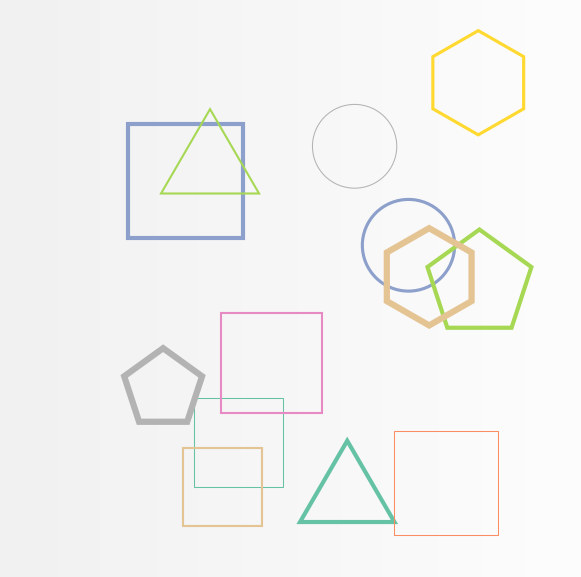[{"shape": "square", "thickness": 0.5, "radius": 0.39, "center": [0.41, 0.232]}, {"shape": "triangle", "thickness": 2, "radius": 0.47, "center": [0.597, 0.142]}, {"shape": "square", "thickness": 0.5, "radius": 0.45, "center": [0.767, 0.163]}, {"shape": "square", "thickness": 2, "radius": 0.49, "center": [0.32, 0.685]}, {"shape": "circle", "thickness": 1.5, "radius": 0.4, "center": [0.703, 0.574]}, {"shape": "square", "thickness": 1, "radius": 0.43, "center": [0.466, 0.37]}, {"shape": "triangle", "thickness": 1, "radius": 0.49, "center": [0.361, 0.713]}, {"shape": "pentagon", "thickness": 2, "radius": 0.47, "center": [0.825, 0.508]}, {"shape": "hexagon", "thickness": 1.5, "radius": 0.45, "center": [0.823, 0.856]}, {"shape": "square", "thickness": 1, "radius": 0.34, "center": [0.383, 0.155]}, {"shape": "hexagon", "thickness": 3, "radius": 0.42, "center": [0.738, 0.52]}, {"shape": "pentagon", "thickness": 3, "radius": 0.35, "center": [0.281, 0.326]}, {"shape": "circle", "thickness": 0.5, "radius": 0.36, "center": [0.61, 0.746]}]